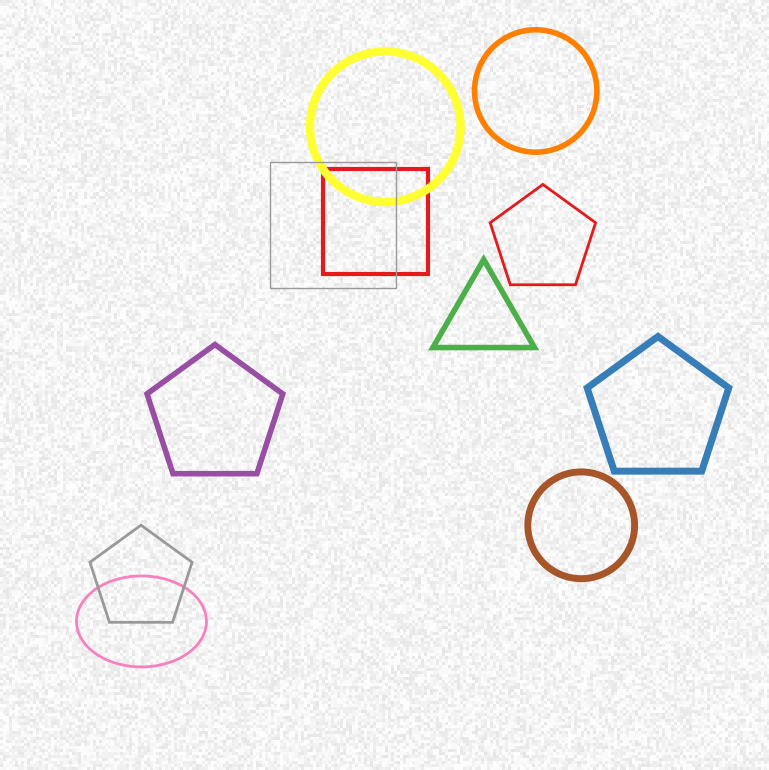[{"shape": "pentagon", "thickness": 1, "radius": 0.36, "center": [0.705, 0.688]}, {"shape": "square", "thickness": 1.5, "radius": 0.34, "center": [0.487, 0.713]}, {"shape": "pentagon", "thickness": 2.5, "radius": 0.48, "center": [0.855, 0.466]}, {"shape": "triangle", "thickness": 2, "radius": 0.38, "center": [0.628, 0.587]}, {"shape": "pentagon", "thickness": 2, "radius": 0.46, "center": [0.279, 0.46]}, {"shape": "circle", "thickness": 2, "radius": 0.4, "center": [0.696, 0.882]}, {"shape": "circle", "thickness": 3, "radius": 0.49, "center": [0.5, 0.835]}, {"shape": "circle", "thickness": 2.5, "radius": 0.35, "center": [0.755, 0.318]}, {"shape": "oval", "thickness": 1, "radius": 0.42, "center": [0.184, 0.193]}, {"shape": "pentagon", "thickness": 1, "radius": 0.35, "center": [0.183, 0.248]}, {"shape": "square", "thickness": 0.5, "radius": 0.41, "center": [0.433, 0.708]}]